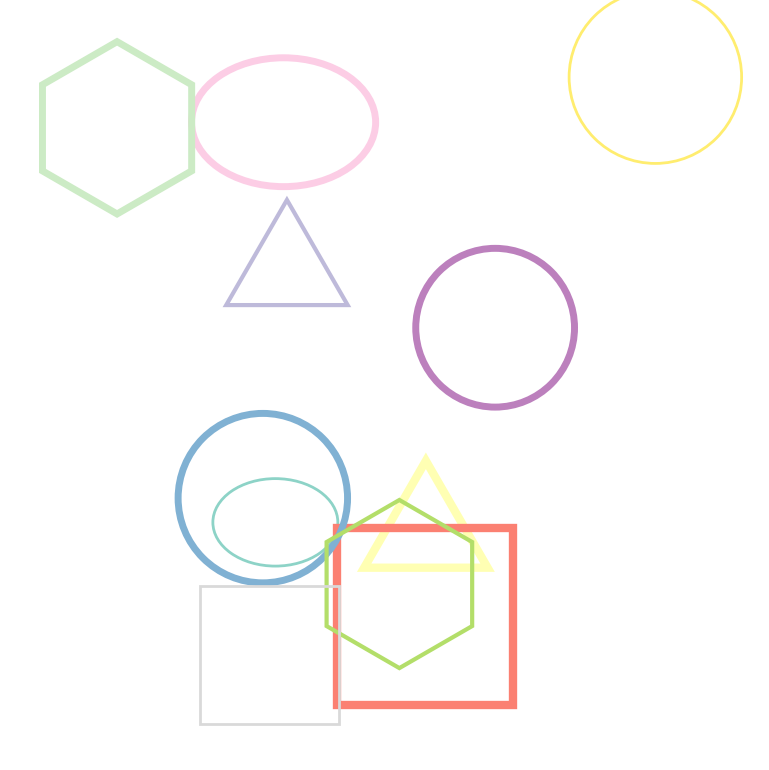[{"shape": "oval", "thickness": 1, "radius": 0.41, "center": [0.358, 0.322]}, {"shape": "triangle", "thickness": 3, "radius": 0.46, "center": [0.553, 0.309]}, {"shape": "triangle", "thickness": 1.5, "radius": 0.46, "center": [0.373, 0.649]}, {"shape": "square", "thickness": 3, "radius": 0.57, "center": [0.552, 0.199]}, {"shape": "circle", "thickness": 2.5, "radius": 0.55, "center": [0.341, 0.353]}, {"shape": "hexagon", "thickness": 1.5, "radius": 0.55, "center": [0.519, 0.242]}, {"shape": "oval", "thickness": 2.5, "radius": 0.6, "center": [0.368, 0.841]}, {"shape": "square", "thickness": 1, "radius": 0.45, "center": [0.35, 0.149]}, {"shape": "circle", "thickness": 2.5, "radius": 0.52, "center": [0.643, 0.574]}, {"shape": "hexagon", "thickness": 2.5, "radius": 0.56, "center": [0.152, 0.834]}, {"shape": "circle", "thickness": 1, "radius": 0.56, "center": [0.851, 0.9]}]